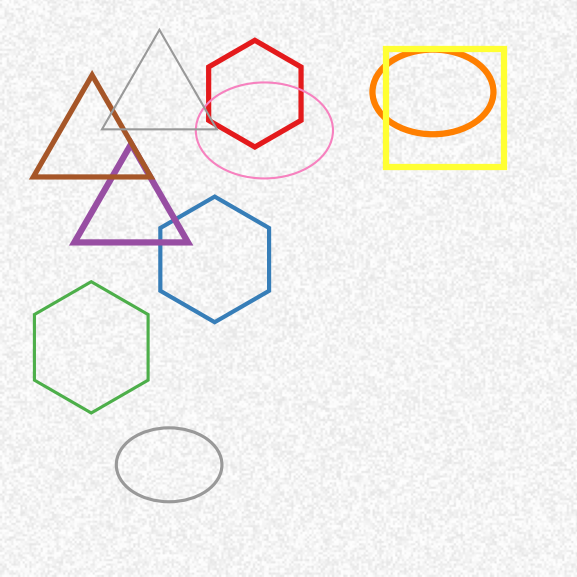[{"shape": "hexagon", "thickness": 2.5, "radius": 0.46, "center": [0.441, 0.837]}, {"shape": "hexagon", "thickness": 2, "radius": 0.54, "center": [0.372, 0.55]}, {"shape": "hexagon", "thickness": 1.5, "radius": 0.57, "center": [0.158, 0.398]}, {"shape": "triangle", "thickness": 3, "radius": 0.57, "center": [0.227, 0.636]}, {"shape": "oval", "thickness": 3, "radius": 0.52, "center": [0.75, 0.84]}, {"shape": "square", "thickness": 3, "radius": 0.51, "center": [0.771, 0.813]}, {"shape": "triangle", "thickness": 2.5, "radius": 0.59, "center": [0.16, 0.751]}, {"shape": "oval", "thickness": 1, "radius": 0.59, "center": [0.458, 0.773]}, {"shape": "oval", "thickness": 1.5, "radius": 0.46, "center": [0.293, 0.194]}, {"shape": "triangle", "thickness": 1, "radius": 0.57, "center": [0.276, 0.833]}]